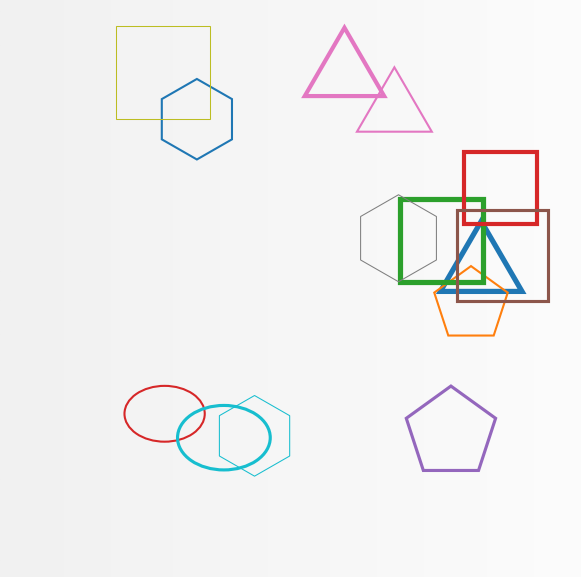[{"shape": "hexagon", "thickness": 1, "radius": 0.35, "center": [0.339, 0.793]}, {"shape": "triangle", "thickness": 2.5, "radius": 0.41, "center": [0.828, 0.535]}, {"shape": "pentagon", "thickness": 1, "radius": 0.33, "center": [0.81, 0.472]}, {"shape": "square", "thickness": 2.5, "radius": 0.36, "center": [0.759, 0.583]}, {"shape": "square", "thickness": 2, "radius": 0.31, "center": [0.862, 0.674]}, {"shape": "oval", "thickness": 1, "radius": 0.35, "center": [0.283, 0.283]}, {"shape": "pentagon", "thickness": 1.5, "radius": 0.4, "center": [0.776, 0.25]}, {"shape": "square", "thickness": 1.5, "radius": 0.39, "center": [0.864, 0.557]}, {"shape": "triangle", "thickness": 1, "radius": 0.37, "center": [0.679, 0.808]}, {"shape": "triangle", "thickness": 2, "radius": 0.39, "center": [0.593, 0.872]}, {"shape": "hexagon", "thickness": 0.5, "radius": 0.38, "center": [0.686, 0.587]}, {"shape": "square", "thickness": 0.5, "radius": 0.4, "center": [0.281, 0.873]}, {"shape": "hexagon", "thickness": 0.5, "radius": 0.35, "center": [0.438, 0.244]}, {"shape": "oval", "thickness": 1.5, "radius": 0.4, "center": [0.385, 0.241]}]